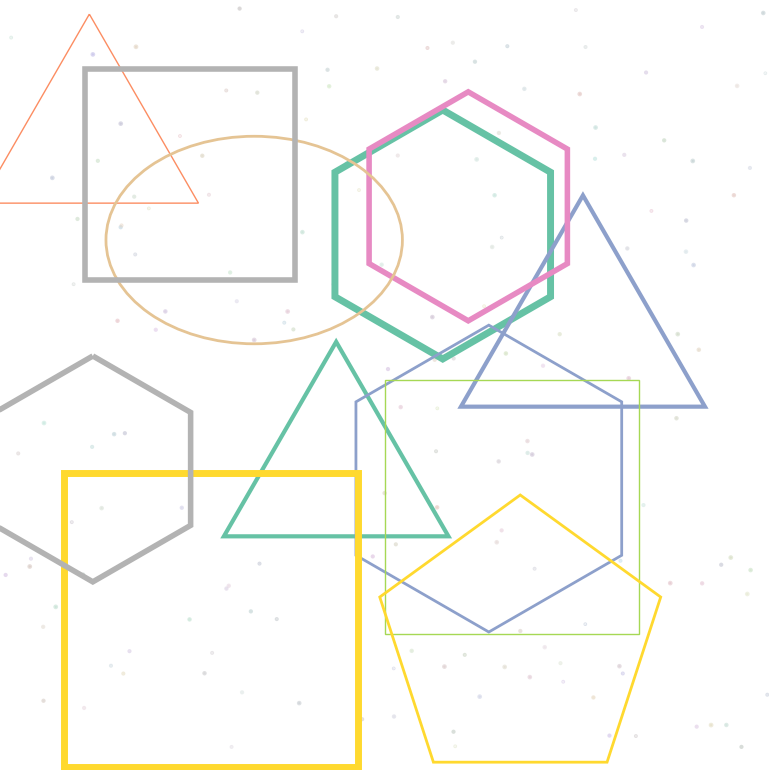[{"shape": "hexagon", "thickness": 2.5, "radius": 0.81, "center": [0.575, 0.695]}, {"shape": "triangle", "thickness": 1.5, "radius": 0.84, "center": [0.437, 0.388]}, {"shape": "triangle", "thickness": 0.5, "radius": 0.82, "center": [0.116, 0.818]}, {"shape": "triangle", "thickness": 1.5, "radius": 0.91, "center": [0.757, 0.563]}, {"shape": "hexagon", "thickness": 1, "radius": 1.0, "center": [0.635, 0.378]}, {"shape": "hexagon", "thickness": 2, "radius": 0.74, "center": [0.608, 0.732]}, {"shape": "square", "thickness": 0.5, "radius": 0.83, "center": [0.665, 0.341]}, {"shape": "pentagon", "thickness": 1, "radius": 0.96, "center": [0.676, 0.165]}, {"shape": "square", "thickness": 2.5, "radius": 0.95, "center": [0.274, 0.195]}, {"shape": "oval", "thickness": 1, "radius": 0.96, "center": [0.33, 0.688]}, {"shape": "square", "thickness": 2, "radius": 0.68, "center": [0.247, 0.773]}, {"shape": "hexagon", "thickness": 2, "radius": 0.73, "center": [0.121, 0.391]}]